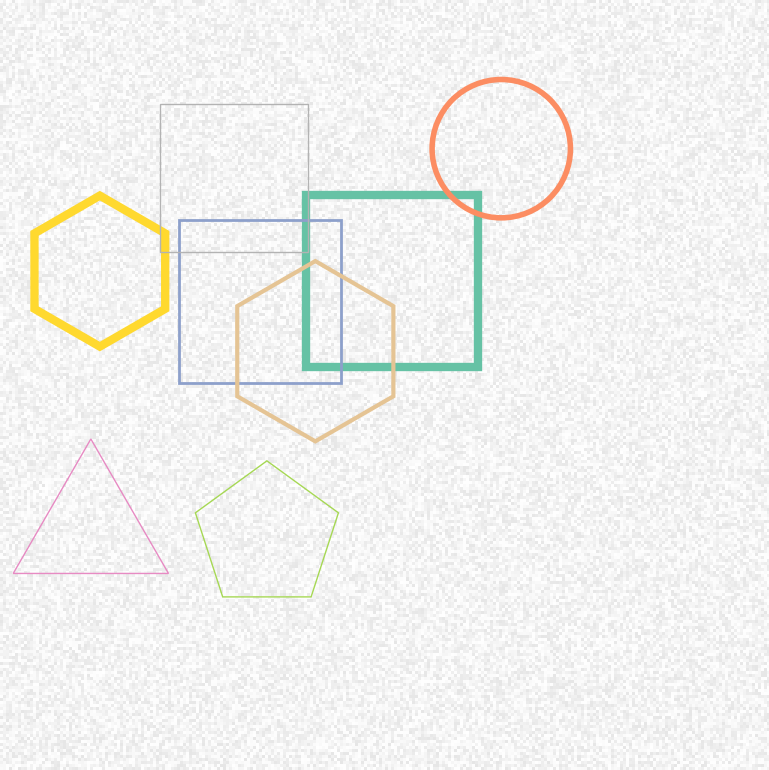[{"shape": "square", "thickness": 3, "radius": 0.56, "center": [0.509, 0.635]}, {"shape": "circle", "thickness": 2, "radius": 0.45, "center": [0.651, 0.807]}, {"shape": "square", "thickness": 1, "radius": 0.53, "center": [0.338, 0.609]}, {"shape": "triangle", "thickness": 0.5, "radius": 0.58, "center": [0.118, 0.313]}, {"shape": "pentagon", "thickness": 0.5, "radius": 0.49, "center": [0.347, 0.304]}, {"shape": "hexagon", "thickness": 3, "radius": 0.49, "center": [0.13, 0.648]}, {"shape": "hexagon", "thickness": 1.5, "radius": 0.59, "center": [0.409, 0.544]}, {"shape": "square", "thickness": 0.5, "radius": 0.48, "center": [0.304, 0.769]}]